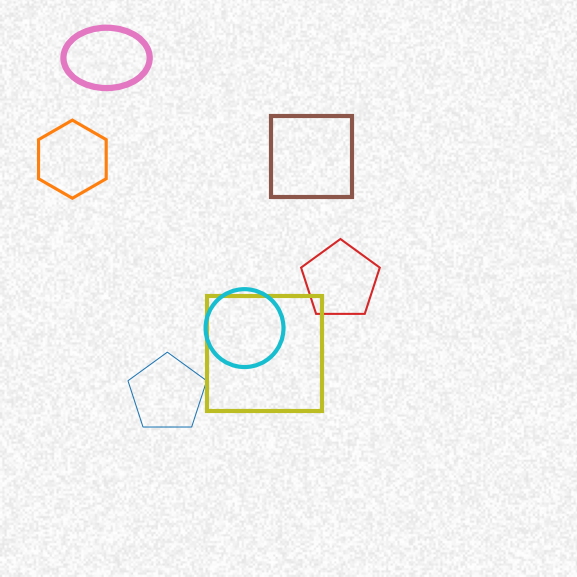[{"shape": "pentagon", "thickness": 0.5, "radius": 0.36, "center": [0.29, 0.318]}, {"shape": "hexagon", "thickness": 1.5, "radius": 0.34, "center": [0.125, 0.723]}, {"shape": "pentagon", "thickness": 1, "radius": 0.36, "center": [0.589, 0.514]}, {"shape": "square", "thickness": 2, "radius": 0.35, "center": [0.54, 0.729]}, {"shape": "oval", "thickness": 3, "radius": 0.37, "center": [0.185, 0.899]}, {"shape": "square", "thickness": 2, "radius": 0.5, "center": [0.459, 0.386]}, {"shape": "circle", "thickness": 2, "radius": 0.34, "center": [0.423, 0.431]}]